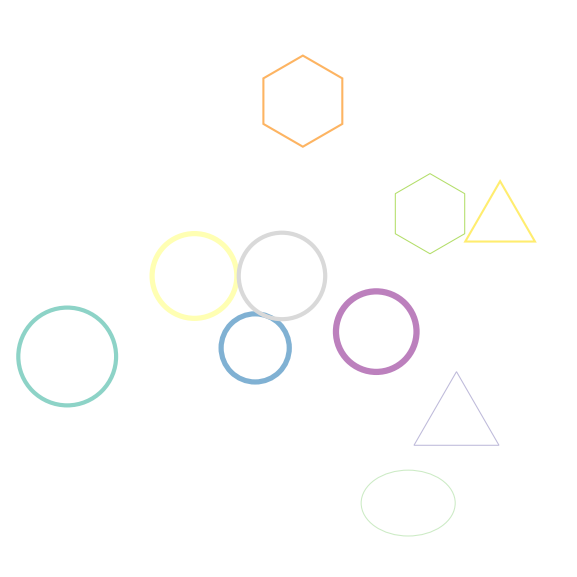[{"shape": "circle", "thickness": 2, "radius": 0.42, "center": [0.116, 0.382]}, {"shape": "circle", "thickness": 2.5, "radius": 0.37, "center": [0.337, 0.521]}, {"shape": "triangle", "thickness": 0.5, "radius": 0.42, "center": [0.79, 0.271]}, {"shape": "circle", "thickness": 2.5, "radius": 0.29, "center": [0.442, 0.397]}, {"shape": "hexagon", "thickness": 1, "radius": 0.39, "center": [0.524, 0.824]}, {"shape": "hexagon", "thickness": 0.5, "radius": 0.35, "center": [0.745, 0.629]}, {"shape": "circle", "thickness": 2, "radius": 0.37, "center": [0.488, 0.521]}, {"shape": "circle", "thickness": 3, "radius": 0.35, "center": [0.652, 0.425]}, {"shape": "oval", "thickness": 0.5, "radius": 0.41, "center": [0.707, 0.128]}, {"shape": "triangle", "thickness": 1, "radius": 0.35, "center": [0.866, 0.616]}]